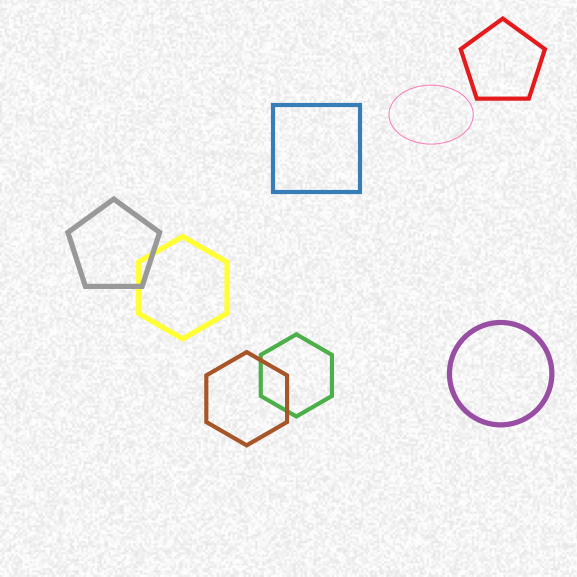[{"shape": "pentagon", "thickness": 2, "radius": 0.38, "center": [0.871, 0.89]}, {"shape": "square", "thickness": 2, "radius": 0.37, "center": [0.548, 0.742]}, {"shape": "hexagon", "thickness": 2, "radius": 0.36, "center": [0.513, 0.349]}, {"shape": "circle", "thickness": 2.5, "radius": 0.44, "center": [0.867, 0.352]}, {"shape": "hexagon", "thickness": 2.5, "radius": 0.44, "center": [0.316, 0.501]}, {"shape": "hexagon", "thickness": 2, "radius": 0.4, "center": [0.427, 0.309]}, {"shape": "oval", "thickness": 0.5, "radius": 0.36, "center": [0.747, 0.801]}, {"shape": "pentagon", "thickness": 2.5, "radius": 0.42, "center": [0.197, 0.571]}]